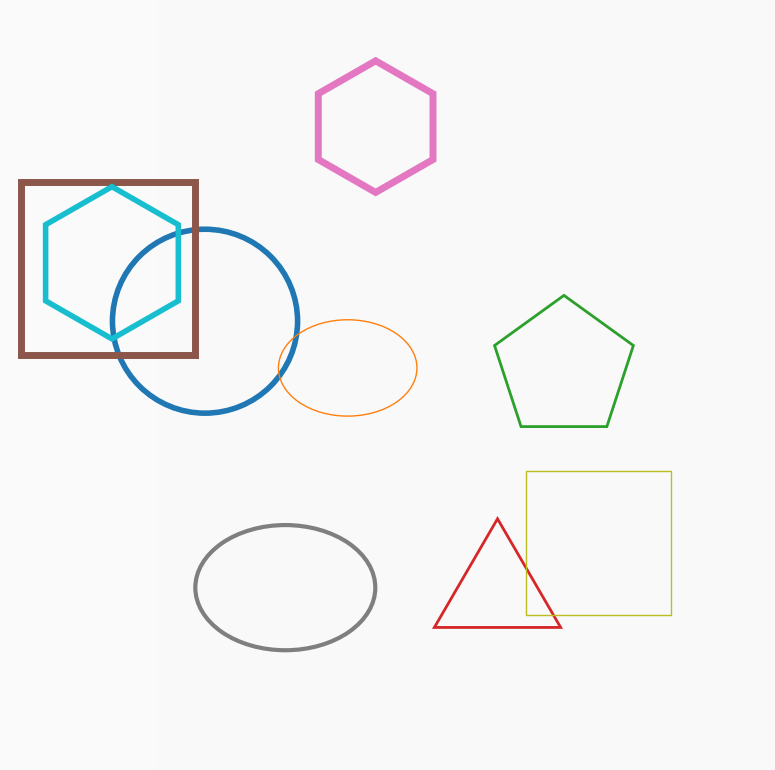[{"shape": "circle", "thickness": 2, "radius": 0.6, "center": [0.265, 0.583]}, {"shape": "oval", "thickness": 0.5, "radius": 0.45, "center": [0.449, 0.522]}, {"shape": "pentagon", "thickness": 1, "radius": 0.47, "center": [0.728, 0.522]}, {"shape": "triangle", "thickness": 1, "radius": 0.47, "center": [0.642, 0.232]}, {"shape": "square", "thickness": 2.5, "radius": 0.56, "center": [0.139, 0.651]}, {"shape": "hexagon", "thickness": 2.5, "radius": 0.43, "center": [0.485, 0.836]}, {"shape": "oval", "thickness": 1.5, "radius": 0.58, "center": [0.368, 0.237]}, {"shape": "square", "thickness": 0.5, "radius": 0.47, "center": [0.772, 0.295]}, {"shape": "hexagon", "thickness": 2, "radius": 0.49, "center": [0.144, 0.659]}]